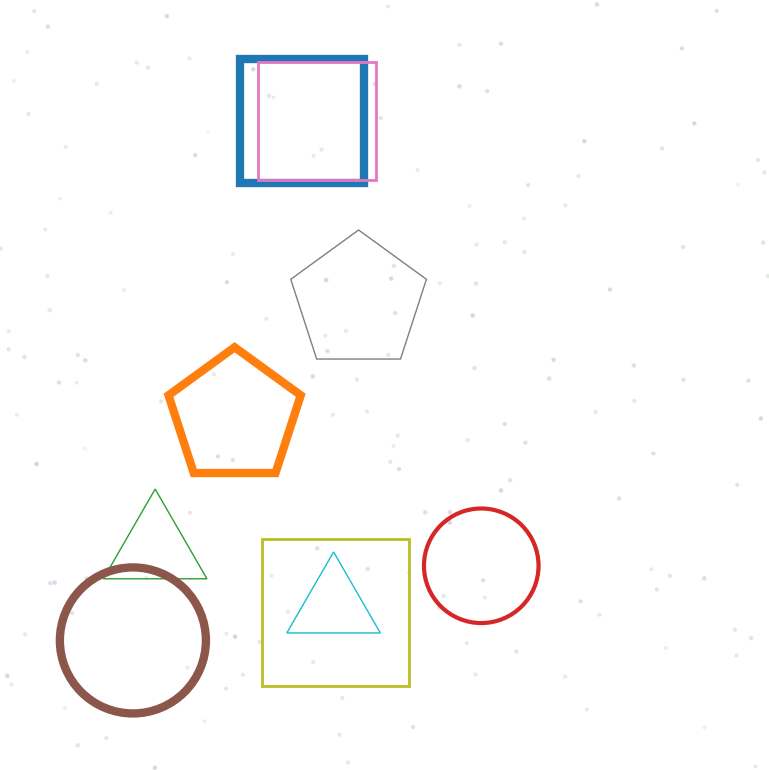[{"shape": "square", "thickness": 3, "radius": 0.4, "center": [0.392, 0.843]}, {"shape": "pentagon", "thickness": 3, "radius": 0.45, "center": [0.305, 0.459]}, {"shape": "triangle", "thickness": 0.5, "radius": 0.39, "center": [0.202, 0.287]}, {"shape": "circle", "thickness": 1.5, "radius": 0.37, "center": [0.625, 0.265]}, {"shape": "circle", "thickness": 3, "radius": 0.47, "center": [0.173, 0.168]}, {"shape": "square", "thickness": 1, "radius": 0.38, "center": [0.412, 0.843]}, {"shape": "pentagon", "thickness": 0.5, "radius": 0.46, "center": [0.466, 0.609]}, {"shape": "square", "thickness": 1, "radius": 0.48, "center": [0.436, 0.205]}, {"shape": "triangle", "thickness": 0.5, "radius": 0.35, "center": [0.433, 0.213]}]